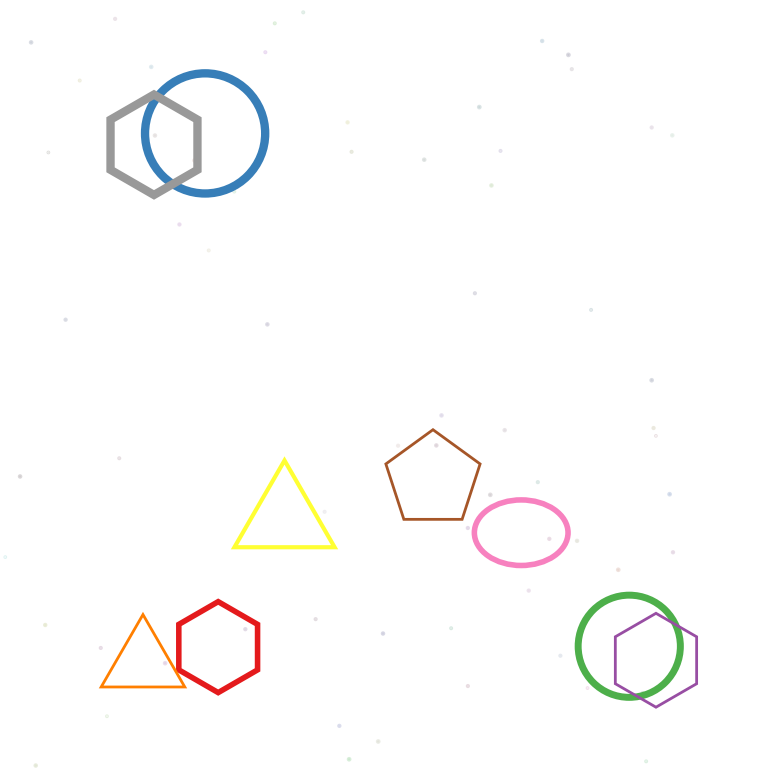[{"shape": "hexagon", "thickness": 2, "radius": 0.3, "center": [0.283, 0.16]}, {"shape": "circle", "thickness": 3, "radius": 0.39, "center": [0.266, 0.827]}, {"shape": "circle", "thickness": 2.5, "radius": 0.33, "center": [0.817, 0.161]}, {"shape": "hexagon", "thickness": 1, "radius": 0.3, "center": [0.852, 0.143]}, {"shape": "triangle", "thickness": 1, "radius": 0.31, "center": [0.186, 0.139]}, {"shape": "triangle", "thickness": 1.5, "radius": 0.38, "center": [0.37, 0.327]}, {"shape": "pentagon", "thickness": 1, "radius": 0.32, "center": [0.562, 0.378]}, {"shape": "oval", "thickness": 2, "radius": 0.3, "center": [0.677, 0.308]}, {"shape": "hexagon", "thickness": 3, "radius": 0.33, "center": [0.2, 0.812]}]